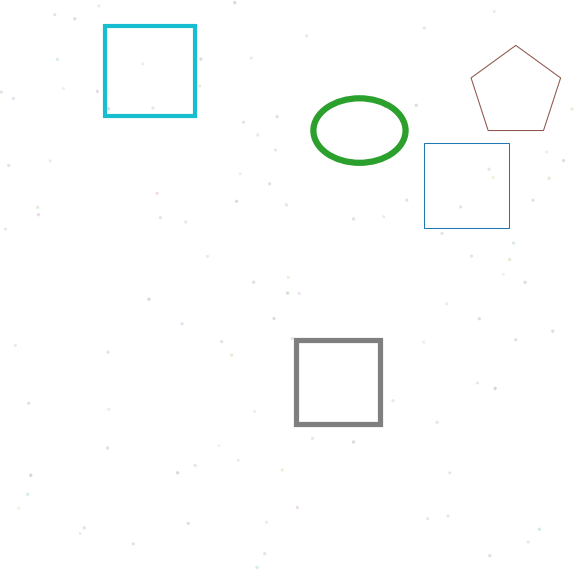[{"shape": "square", "thickness": 0.5, "radius": 0.37, "center": [0.808, 0.677]}, {"shape": "oval", "thickness": 3, "radius": 0.4, "center": [0.622, 0.773]}, {"shape": "pentagon", "thickness": 0.5, "radius": 0.41, "center": [0.893, 0.839]}, {"shape": "square", "thickness": 2.5, "radius": 0.36, "center": [0.585, 0.337]}, {"shape": "square", "thickness": 2, "radius": 0.39, "center": [0.259, 0.876]}]